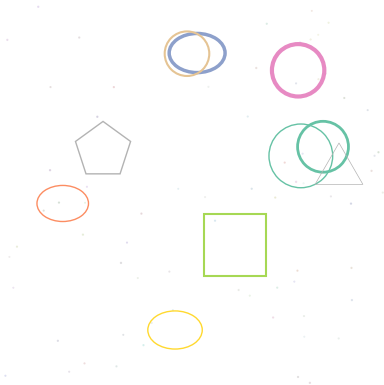[{"shape": "circle", "thickness": 1, "radius": 0.41, "center": [0.781, 0.595]}, {"shape": "circle", "thickness": 2, "radius": 0.33, "center": [0.839, 0.619]}, {"shape": "oval", "thickness": 1, "radius": 0.33, "center": [0.163, 0.471]}, {"shape": "oval", "thickness": 2.5, "radius": 0.36, "center": [0.512, 0.862]}, {"shape": "circle", "thickness": 3, "radius": 0.34, "center": [0.774, 0.817]}, {"shape": "square", "thickness": 1.5, "radius": 0.4, "center": [0.61, 0.364]}, {"shape": "oval", "thickness": 1, "radius": 0.35, "center": [0.455, 0.143]}, {"shape": "circle", "thickness": 1.5, "radius": 0.29, "center": [0.486, 0.861]}, {"shape": "pentagon", "thickness": 1, "radius": 0.38, "center": [0.268, 0.609]}, {"shape": "triangle", "thickness": 0.5, "radius": 0.36, "center": [0.881, 0.557]}]